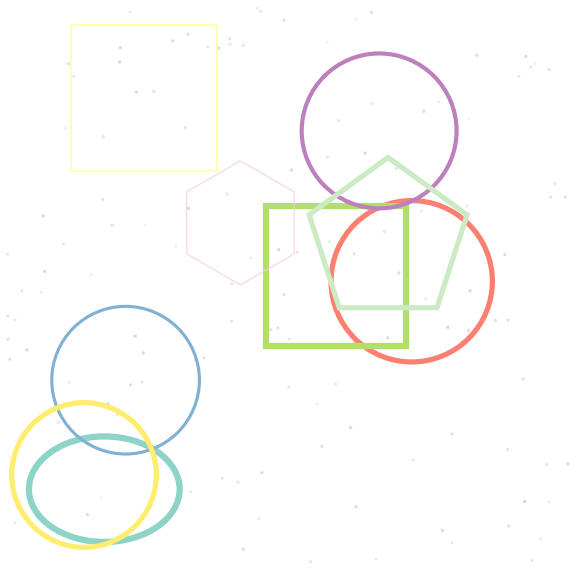[{"shape": "oval", "thickness": 3, "radius": 0.65, "center": [0.181, 0.152]}, {"shape": "square", "thickness": 1, "radius": 0.63, "center": [0.249, 0.829]}, {"shape": "circle", "thickness": 2.5, "radius": 0.7, "center": [0.713, 0.512]}, {"shape": "circle", "thickness": 1.5, "radius": 0.64, "center": [0.217, 0.341]}, {"shape": "square", "thickness": 3, "radius": 0.61, "center": [0.582, 0.521]}, {"shape": "hexagon", "thickness": 0.5, "radius": 0.54, "center": [0.416, 0.613]}, {"shape": "circle", "thickness": 2, "radius": 0.67, "center": [0.657, 0.772]}, {"shape": "pentagon", "thickness": 2.5, "radius": 0.72, "center": [0.672, 0.583]}, {"shape": "circle", "thickness": 2.5, "radius": 0.63, "center": [0.145, 0.177]}]